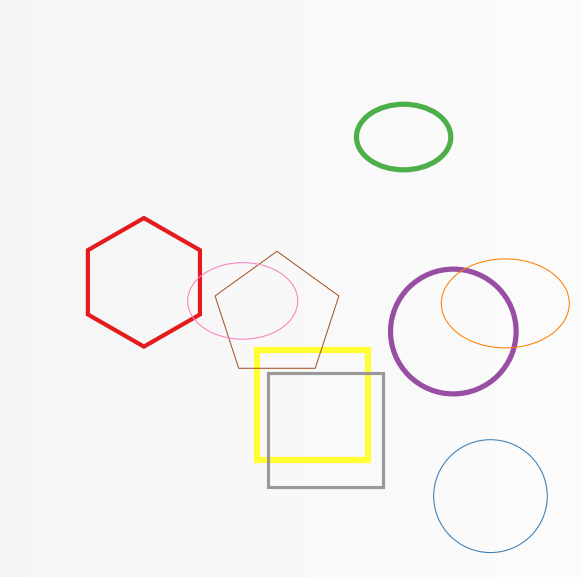[{"shape": "hexagon", "thickness": 2, "radius": 0.56, "center": [0.248, 0.51]}, {"shape": "circle", "thickness": 0.5, "radius": 0.49, "center": [0.844, 0.14]}, {"shape": "oval", "thickness": 2.5, "radius": 0.41, "center": [0.694, 0.762]}, {"shape": "circle", "thickness": 2.5, "radius": 0.54, "center": [0.78, 0.425]}, {"shape": "oval", "thickness": 0.5, "radius": 0.55, "center": [0.869, 0.474]}, {"shape": "square", "thickness": 3, "radius": 0.48, "center": [0.538, 0.297]}, {"shape": "pentagon", "thickness": 0.5, "radius": 0.56, "center": [0.477, 0.452]}, {"shape": "oval", "thickness": 0.5, "radius": 0.47, "center": [0.418, 0.478]}, {"shape": "square", "thickness": 1.5, "radius": 0.5, "center": [0.56, 0.255]}]